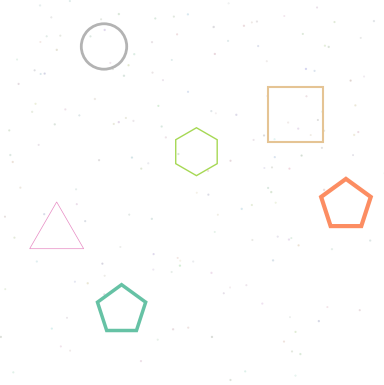[{"shape": "pentagon", "thickness": 2.5, "radius": 0.33, "center": [0.316, 0.195]}, {"shape": "pentagon", "thickness": 3, "radius": 0.34, "center": [0.899, 0.468]}, {"shape": "triangle", "thickness": 0.5, "radius": 0.4, "center": [0.147, 0.395]}, {"shape": "hexagon", "thickness": 1, "radius": 0.31, "center": [0.51, 0.606]}, {"shape": "square", "thickness": 1.5, "radius": 0.36, "center": [0.768, 0.703]}, {"shape": "circle", "thickness": 2, "radius": 0.3, "center": [0.27, 0.879]}]